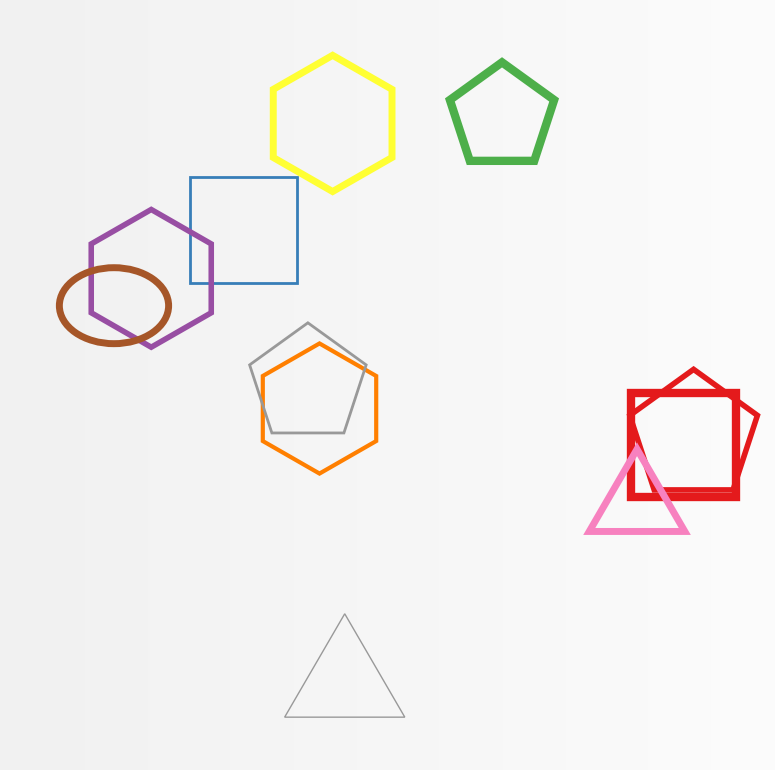[{"shape": "pentagon", "thickness": 2, "radius": 0.43, "center": [0.895, 0.434]}, {"shape": "square", "thickness": 3, "radius": 0.34, "center": [0.882, 0.422]}, {"shape": "square", "thickness": 1, "radius": 0.35, "center": [0.314, 0.701]}, {"shape": "pentagon", "thickness": 3, "radius": 0.35, "center": [0.648, 0.848]}, {"shape": "hexagon", "thickness": 2, "radius": 0.45, "center": [0.195, 0.639]}, {"shape": "hexagon", "thickness": 1.5, "radius": 0.42, "center": [0.412, 0.469]}, {"shape": "hexagon", "thickness": 2.5, "radius": 0.44, "center": [0.429, 0.84]}, {"shape": "oval", "thickness": 2.5, "radius": 0.35, "center": [0.147, 0.603]}, {"shape": "triangle", "thickness": 2.5, "radius": 0.36, "center": [0.822, 0.345]}, {"shape": "triangle", "thickness": 0.5, "radius": 0.45, "center": [0.445, 0.113]}, {"shape": "pentagon", "thickness": 1, "radius": 0.4, "center": [0.397, 0.502]}]